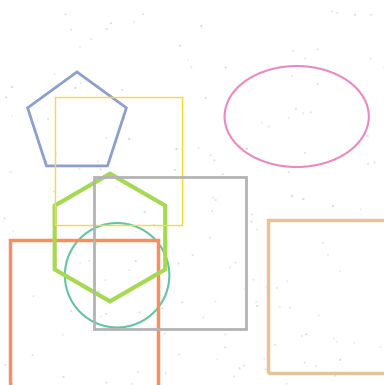[{"shape": "circle", "thickness": 1.5, "radius": 0.68, "center": [0.304, 0.285]}, {"shape": "square", "thickness": 2.5, "radius": 0.96, "center": [0.219, 0.184]}, {"shape": "pentagon", "thickness": 2, "radius": 0.67, "center": [0.2, 0.678]}, {"shape": "oval", "thickness": 1.5, "radius": 0.94, "center": [0.771, 0.697]}, {"shape": "hexagon", "thickness": 3, "radius": 0.83, "center": [0.286, 0.383]}, {"shape": "square", "thickness": 1, "radius": 0.83, "center": [0.308, 0.582]}, {"shape": "square", "thickness": 2.5, "radius": 0.99, "center": [0.894, 0.23]}, {"shape": "square", "thickness": 2, "radius": 0.99, "center": [0.443, 0.343]}]